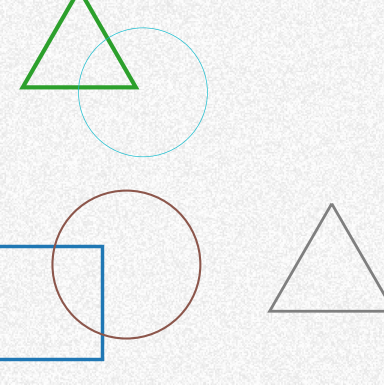[{"shape": "square", "thickness": 2.5, "radius": 0.73, "center": [0.119, 0.215]}, {"shape": "triangle", "thickness": 3, "radius": 0.85, "center": [0.206, 0.858]}, {"shape": "circle", "thickness": 1.5, "radius": 0.96, "center": [0.328, 0.313]}, {"shape": "triangle", "thickness": 2, "radius": 0.93, "center": [0.862, 0.285]}, {"shape": "circle", "thickness": 0.5, "radius": 0.84, "center": [0.371, 0.76]}]